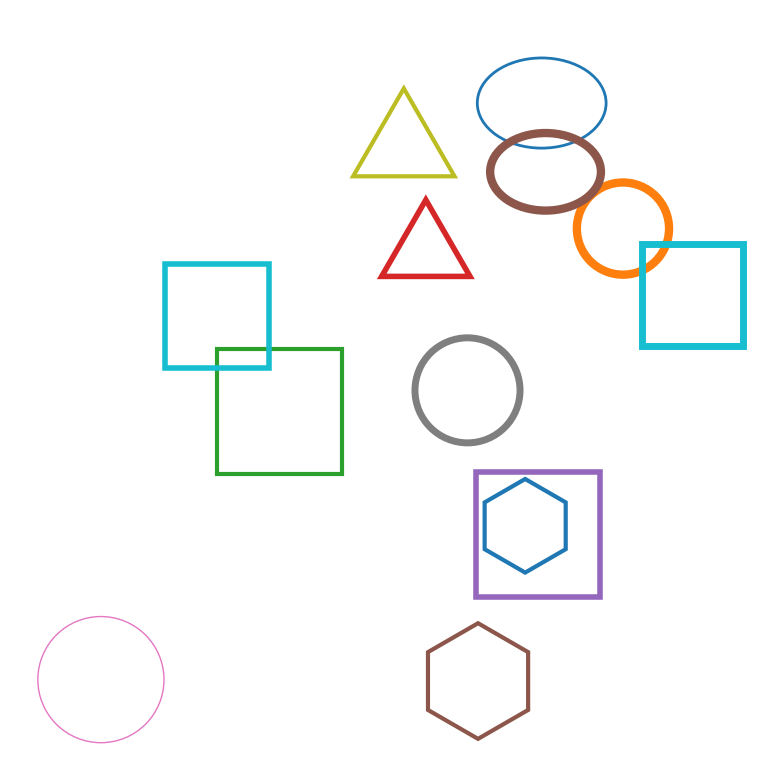[{"shape": "hexagon", "thickness": 1.5, "radius": 0.3, "center": [0.682, 0.317]}, {"shape": "oval", "thickness": 1, "radius": 0.42, "center": [0.703, 0.866]}, {"shape": "circle", "thickness": 3, "radius": 0.3, "center": [0.809, 0.703]}, {"shape": "square", "thickness": 1.5, "radius": 0.41, "center": [0.363, 0.465]}, {"shape": "triangle", "thickness": 2, "radius": 0.33, "center": [0.553, 0.674]}, {"shape": "square", "thickness": 2, "radius": 0.4, "center": [0.699, 0.306]}, {"shape": "oval", "thickness": 3, "radius": 0.36, "center": [0.709, 0.777]}, {"shape": "hexagon", "thickness": 1.5, "radius": 0.38, "center": [0.621, 0.116]}, {"shape": "circle", "thickness": 0.5, "radius": 0.41, "center": [0.131, 0.117]}, {"shape": "circle", "thickness": 2.5, "radius": 0.34, "center": [0.607, 0.493]}, {"shape": "triangle", "thickness": 1.5, "radius": 0.38, "center": [0.524, 0.809]}, {"shape": "square", "thickness": 2, "radius": 0.34, "center": [0.282, 0.59]}, {"shape": "square", "thickness": 2.5, "radius": 0.33, "center": [0.899, 0.617]}]